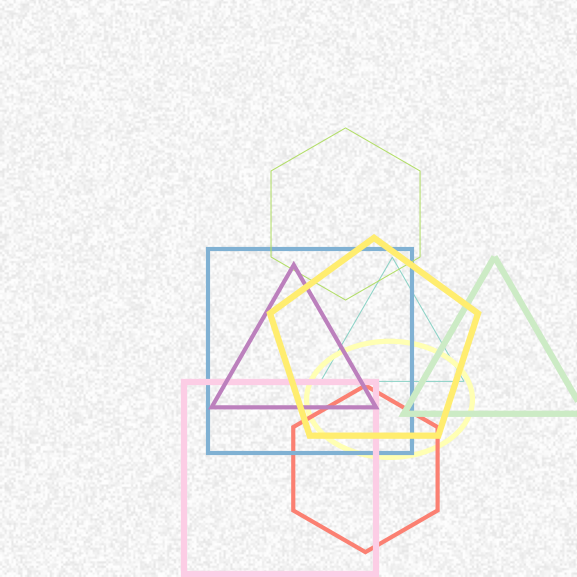[{"shape": "triangle", "thickness": 0.5, "radius": 0.72, "center": [0.679, 0.41]}, {"shape": "oval", "thickness": 2.5, "radius": 0.72, "center": [0.674, 0.308]}, {"shape": "hexagon", "thickness": 2, "radius": 0.72, "center": [0.633, 0.187]}, {"shape": "square", "thickness": 2, "radius": 0.88, "center": [0.537, 0.392]}, {"shape": "hexagon", "thickness": 0.5, "radius": 0.75, "center": [0.598, 0.629]}, {"shape": "square", "thickness": 3, "radius": 0.83, "center": [0.485, 0.171]}, {"shape": "triangle", "thickness": 2, "radius": 0.82, "center": [0.509, 0.376]}, {"shape": "triangle", "thickness": 3, "radius": 0.91, "center": [0.856, 0.373]}, {"shape": "pentagon", "thickness": 3, "radius": 0.95, "center": [0.648, 0.398]}]